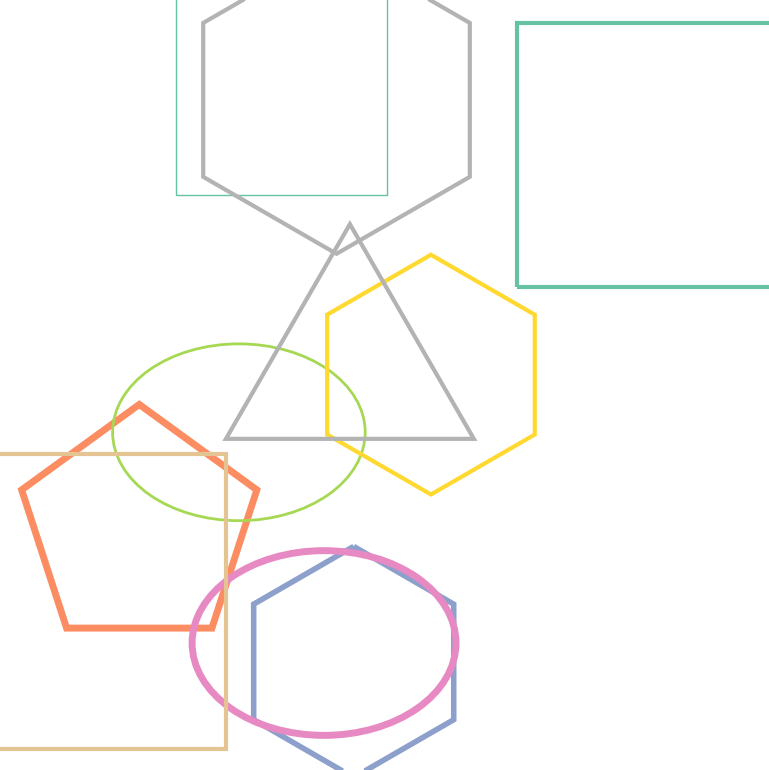[{"shape": "square", "thickness": 0.5, "radius": 0.69, "center": [0.365, 0.884]}, {"shape": "square", "thickness": 1.5, "radius": 0.86, "center": [0.843, 0.799]}, {"shape": "pentagon", "thickness": 2.5, "radius": 0.8, "center": [0.181, 0.314]}, {"shape": "hexagon", "thickness": 2, "radius": 0.75, "center": [0.459, 0.14]}, {"shape": "oval", "thickness": 2.5, "radius": 0.86, "center": [0.421, 0.165]}, {"shape": "oval", "thickness": 1, "radius": 0.82, "center": [0.31, 0.439]}, {"shape": "hexagon", "thickness": 1.5, "radius": 0.78, "center": [0.56, 0.513]}, {"shape": "square", "thickness": 1.5, "radius": 0.96, "center": [0.102, 0.219]}, {"shape": "hexagon", "thickness": 1.5, "radius": 1.0, "center": [0.437, 0.87]}, {"shape": "triangle", "thickness": 1.5, "radius": 0.93, "center": [0.454, 0.523]}]